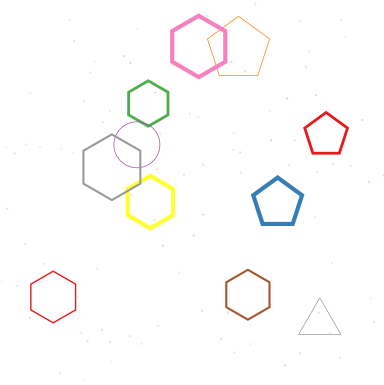[{"shape": "hexagon", "thickness": 1, "radius": 0.34, "center": [0.138, 0.229]}, {"shape": "pentagon", "thickness": 2, "radius": 0.29, "center": [0.847, 0.649]}, {"shape": "pentagon", "thickness": 3, "radius": 0.33, "center": [0.721, 0.472]}, {"shape": "hexagon", "thickness": 2, "radius": 0.3, "center": [0.385, 0.731]}, {"shape": "circle", "thickness": 0.5, "radius": 0.3, "center": [0.356, 0.624]}, {"shape": "pentagon", "thickness": 0.5, "radius": 0.42, "center": [0.62, 0.873]}, {"shape": "hexagon", "thickness": 3, "radius": 0.34, "center": [0.39, 0.475]}, {"shape": "hexagon", "thickness": 1.5, "radius": 0.32, "center": [0.644, 0.234]}, {"shape": "hexagon", "thickness": 3, "radius": 0.4, "center": [0.516, 0.879]}, {"shape": "triangle", "thickness": 0.5, "radius": 0.32, "center": [0.831, 0.163]}, {"shape": "hexagon", "thickness": 1.5, "radius": 0.43, "center": [0.291, 0.566]}]